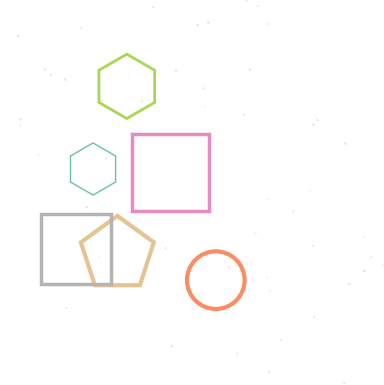[{"shape": "hexagon", "thickness": 1, "radius": 0.34, "center": [0.242, 0.561]}, {"shape": "circle", "thickness": 3, "radius": 0.37, "center": [0.561, 0.272]}, {"shape": "square", "thickness": 2.5, "radius": 0.5, "center": [0.442, 0.552]}, {"shape": "hexagon", "thickness": 2, "radius": 0.42, "center": [0.329, 0.776]}, {"shape": "pentagon", "thickness": 3, "radius": 0.5, "center": [0.305, 0.34]}, {"shape": "square", "thickness": 2.5, "radius": 0.46, "center": [0.197, 0.353]}]